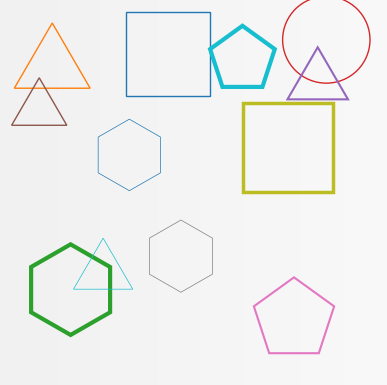[{"shape": "square", "thickness": 1, "radius": 0.54, "center": [0.433, 0.86]}, {"shape": "hexagon", "thickness": 0.5, "radius": 0.46, "center": [0.334, 0.598]}, {"shape": "triangle", "thickness": 1, "radius": 0.56, "center": [0.135, 0.827]}, {"shape": "hexagon", "thickness": 3, "radius": 0.59, "center": [0.182, 0.248]}, {"shape": "circle", "thickness": 1, "radius": 0.56, "center": [0.842, 0.897]}, {"shape": "triangle", "thickness": 1.5, "radius": 0.45, "center": [0.82, 0.787]}, {"shape": "triangle", "thickness": 1, "radius": 0.41, "center": [0.101, 0.716]}, {"shape": "pentagon", "thickness": 1.5, "radius": 0.54, "center": [0.759, 0.171]}, {"shape": "hexagon", "thickness": 0.5, "radius": 0.47, "center": [0.467, 0.335]}, {"shape": "square", "thickness": 2.5, "radius": 0.58, "center": [0.743, 0.617]}, {"shape": "pentagon", "thickness": 3, "radius": 0.44, "center": [0.626, 0.845]}, {"shape": "triangle", "thickness": 0.5, "radius": 0.44, "center": [0.266, 0.293]}]